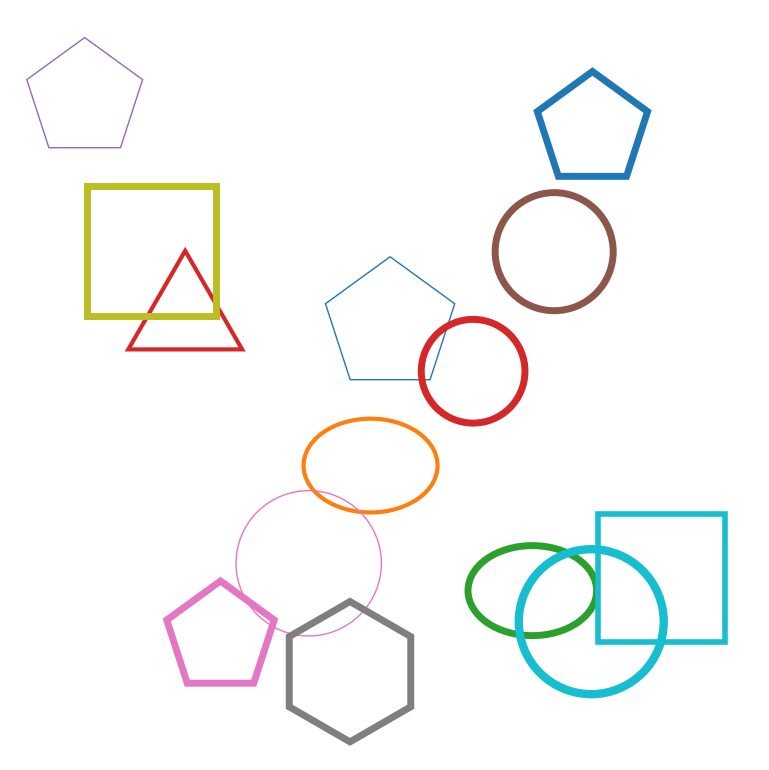[{"shape": "pentagon", "thickness": 0.5, "radius": 0.44, "center": [0.507, 0.578]}, {"shape": "pentagon", "thickness": 2.5, "radius": 0.38, "center": [0.769, 0.832]}, {"shape": "oval", "thickness": 1.5, "radius": 0.44, "center": [0.481, 0.395]}, {"shape": "oval", "thickness": 2.5, "radius": 0.42, "center": [0.691, 0.233]}, {"shape": "triangle", "thickness": 1.5, "radius": 0.43, "center": [0.241, 0.589]}, {"shape": "circle", "thickness": 2.5, "radius": 0.34, "center": [0.614, 0.518]}, {"shape": "pentagon", "thickness": 0.5, "radius": 0.4, "center": [0.11, 0.872]}, {"shape": "circle", "thickness": 2.5, "radius": 0.38, "center": [0.72, 0.673]}, {"shape": "pentagon", "thickness": 2.5, "radius": 0.37, "center": [0.286, 0.172]}, {"shape": "circle", "thickness": 0.5, "radius": 0.47, "center": [0.401, 0.268]}, {"shape": "hexagon", "thickness": 2.5, "radius": 0.46, "center": [0.455, 0.128]}, {"shape": "square", "thickness": 2.5, "radius": 0.42, "center": [0.197, 0.674]}, {"shape": "square", "thickness": 2, "radius": 0.41, "center": [0.859, 0.249]}, {"shape": "circle", "thickness": 3, "radius": 0.47, "center": [0.768, 0.193]}]